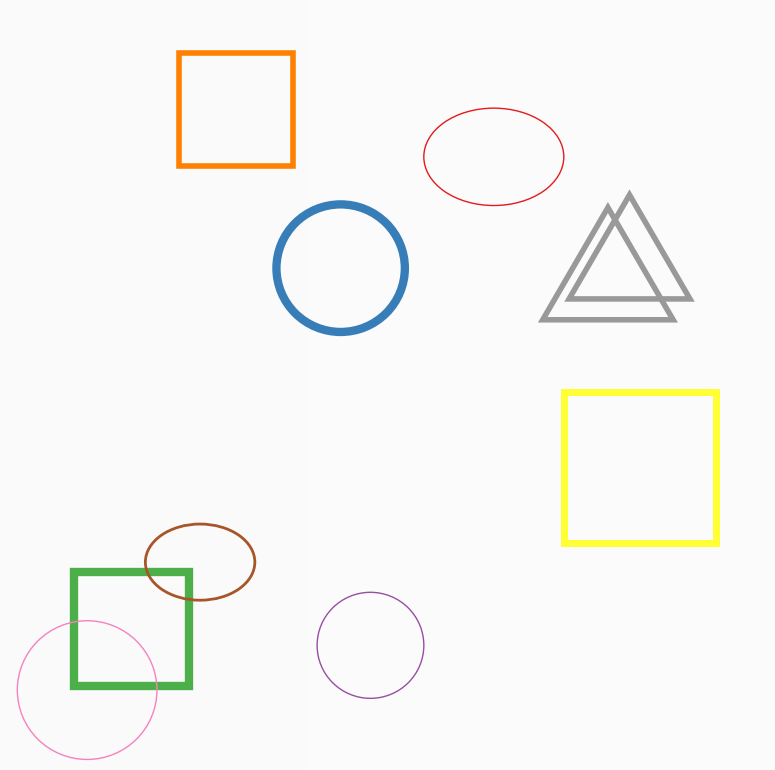[{"shape": "oval", "thickness": 0.5, "radius": 0.45, "center": [0.637, 0.796]}, {"shape": "circle", "thickness": 3, "radius": 0.41, "center": [0.44, 0.652]}, {"shape": "square", "thickness": 3, "radius": 0.37, "center": [0.17, 0.183]}, {"shape": "circle", "thickness": 0.5, "radius": 0.34, "center": [0.478, 0.162]}, {"shape": "square", "thickness": 2, "radius": 0.37, "center": [0.304, 0.858]}, {"shape": "square", "thickness": 2.5, "radius": 0.49, "center": [0.826, 0.392]}, {"shape": "oval", "thickness": 1, "radius": 0.35, "center": [0.258, 0.27]}, {"shape": "circle", "thickness": 0.5, "radius": 0.45, "center": [0.112, 0.104]}, {"shape": "triangle", "thickness": 2, "radius": 0.45, "center": [0.812, 0.657]}, {"shape": "triangle", "thickness": 2, "radius": 0.49, "center": [0.784, 0.633]}]